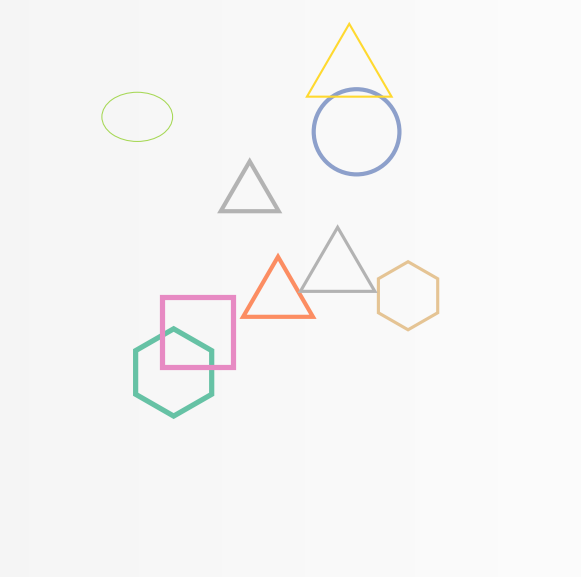[{"shape": "hexagon", "thickness": 2.5, "radius": 0.38, "center": [0.299, 0.354]}, {"shape": "triangle", "thickness": 2, "radius": 0.35, "center": [0.478, 0.485]}, {"shape": "circle", "thickness": 2, "radius": 0.37, "center": [0.613, 0.771]}, {"shape": "square", "thickness": 2.5, "radius": 0.3, "center": [0.34, 0.425]}, {"shape": "oval", "thickness": 0.5, "radius": 0.3, "center": [0.236, 0.797]}, {"shape": "triangle", "thickness": 1, "radius": 0.42, "center": [0.601, 0.874]}, {"shape": "hexagon", "thickness": 1.5, "radius": 0.29, "center": [0.702, 0.487]}, {"shape": "triangle", "thickness": 2, "radius": 0.29, "center": [0.43, 0.662]}, {"shape": "triangle", "thickness": 1.5, "radius": 0.37, "center": [0.581, 0.532]}]